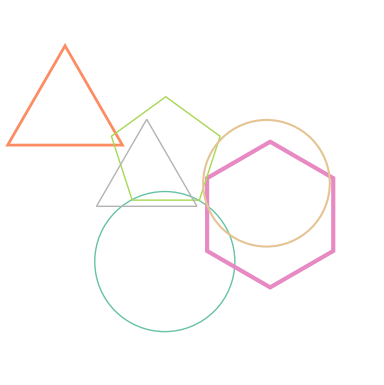[{"shape": "circle", "thickness": 1, "radius": 0.91, "center": [0.428, 0.321]}, {"shape": "triangle", "thickness": 2, "radius": 0.86, "center": [0.169, 0.709]}, {"shape": "hexagon", "thickness": 3, "radius": 0.95, "center": [0.702, 0.443]}, {"shape": "pentagon", "thickness": 1, "radius": 0.74, "center": [0.431, 0.6]}, {"shape": "circle", "thickness": 1.5, "radius": 0.82, "center": [0.692, 0.524]}, {"shape": "triangle", "thickness": 1, "radius": 0.75, "center": [0.381, 0.539]}]